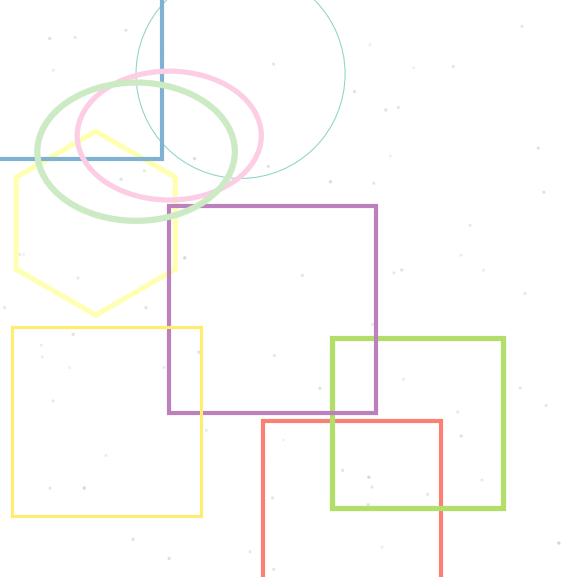[{"shape": "circle", "thickness": 0.5, "radius": 0.91, "center": [0.417, 0.871]}, {"shape": "hexagon", "thickness": 2.5, "radius": 0.8, "center": [0.166, 0.613]}, {"shape": "square", "thickness": 2, "radius": 0.77, "center": [0.609, 0.116]}, {"shape": "square", "thickness": 2, "radius": 0.88, "center": [0.104, 0.9]}, {"shape": "square", "thickness": 2.5, "radius": 0.74, "center": [0.723, 0.267]}, {"shape": "oval", "thickness": 2.5, "radius": 0.8, "center": [0.293, 0.764]}, {"shape": "square", "thickness": 2, "radius": 0.9, "center": [0.472, 0.464]}, {"shape": "oval", "thickness": 3, "radius": 0.86, "center": [0.236, 0.737]}, {"shape": "square", "thickness": 1.5, "radius": 0.82, "center": [0.184, 0.269]}]